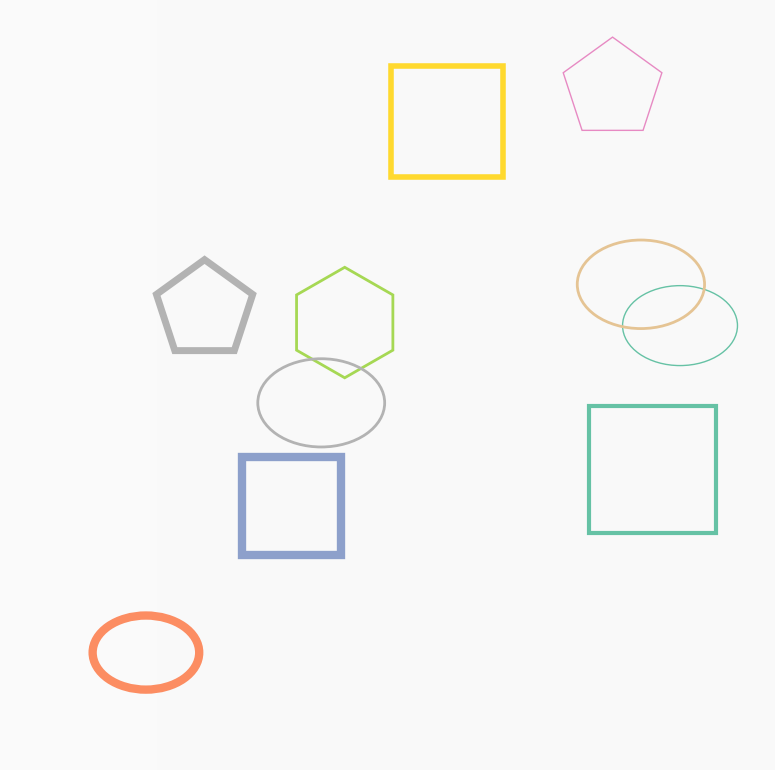[{"shape": "square", "thickness": 1.5, "radius": 0.41, "center": [0.842, 0.39]}, {"shape": "oval", "thickness": 0.5, "radius": 0.37, "center": [0.877, 0.577]}, {"shape": "oval", "thickness": 3, "radius": 0.34, "center": [0.188, 0.153]}, {"shape": "square", "thickness": 3, "radius": 0.32, "center": [0.376, 0.343]}, {"shape": "pentagon", "thickness": 0.5, "radius": 0.33, "center": [0.79, 0.885]}, {"shape": "hexagon", "thickness": 1, "radius": 0.36, "center": [0.445, 0.581]}, {"shape": "square", "thickness": 2, "radius": 0.36, "center": [0.577, 0.842]}, {"shape": "oval", "thickness": 1, "radius": 0.41, "center": [0.827, 0.631]}, {"shape": "pentagon", "thickness": 2.5, "radius": 0.33, "center": [0.264, 0.597]}, {"shape": "oval", "thickness": 1, "radius": 0.41, "center": [0.414, 0.477]}]